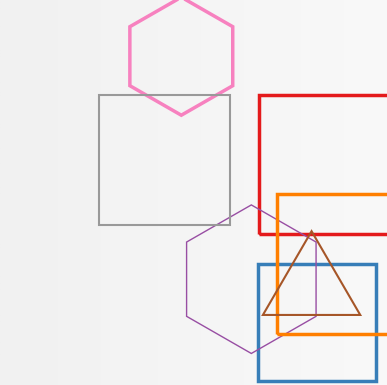[{"shape": "square", "thickness": 2.5, "radius": 0.9, "center": [0.848, 0.572]}, {"shape": "square", "thickness": 2.5, "radius": 0.76, "center": [0.819, 0.162]}, {"shape": "hexagon", "thickness": 1, "radius": 0.96, "center": [0.649, 0.275]}, {"shape": "square", "thickness": 2.5, "radius": 0.91, "center": [0.895, 0.315]}, {"shape": "triangle", "thickness": 1.5, "radius": 0.73, "center": [0.804, 0.254]}, {"shape": "hexagon", "thickness": 2.5, "radius": 0.77, "center": [0.468, 0.854]}, {"shape": "square", "thickness": 1.5, "radius": 0.85, "center": [0.423, 0.585]}]